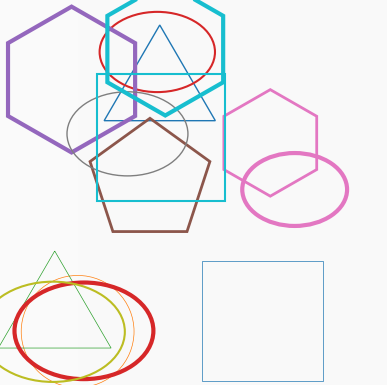[{"shape": "square", "thickness": 0.5, "radius": 0.78, "center": [0.677, 0.165]}, {"shape": "triangle", "thickness": 1, "radius": 0.83, "center": [0.412, 0.769]}, {"shape": "circle", "thickness": 0.5, "radius": 0.73, "center": [0.2, 0.139]}, {"shape": "triangle", "thickness": 0.5, "radius": 0.84, "center": [0.141, 0.18]}, {"shape": "oval", "thickness": 3, "radius": 0.9, "center": [0.217, 0.141]}, {"shape": "oval", "thickness": 1.5, "radius": 0.74, "center": [0.406, 0.865]}, {"shape": "hexagon", "thickness": 3, "radius": 0.95, "center": [0.185, 0.793]}, {"shape": "pentagon", "thickness": 2, "radius": 0.81, "center": [0.387, 0.53]}, {"shape": "hexagon", "thickness": 2, "radius": 0.69, "center": [0.698, 0.629]}, {"shape": "oval", "thickness": 3, "radius": 0.68, "center": [0.76, 0.508]}, {"shape": "oval", "thickness": 1, "radius": 0.78, "center": [0.329, 0.652]}, {"shape": "oval", "thickness": 1.5, "radius": 0.93, "center": [0.136, 0.138]}, {"shape": "hexagon", "thickness": 3, "radius": 0.86, "center": [0.426, 0.873]}, {"shape": "square", "thickness": 1.5, "radius": 0.83, "center": [0.416, 0.642]}]